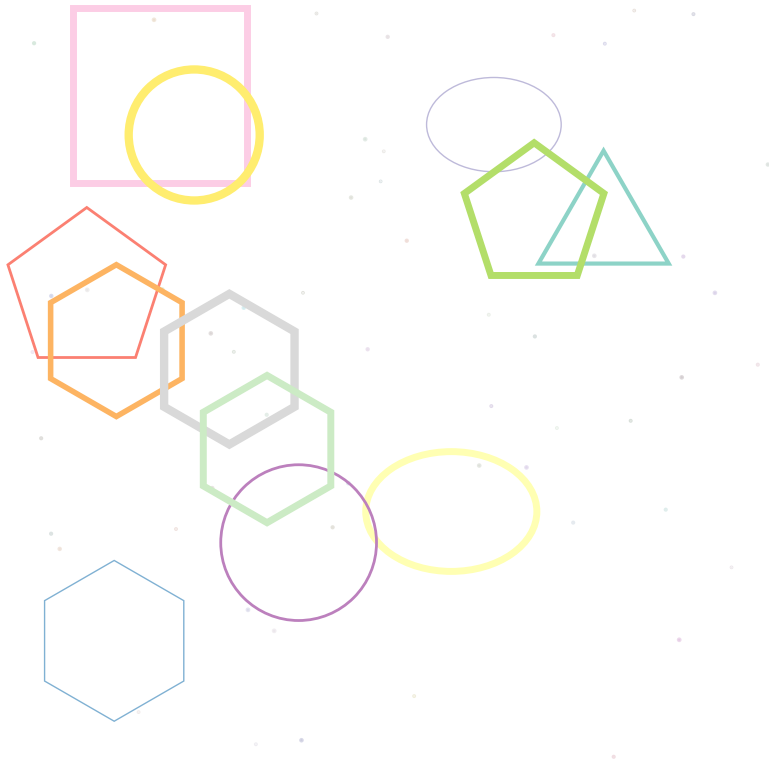[{"shape": "triangle", "thickness": 1.5, "radius": 0.49, "center": [0.784, 0.707]}, {"shape": "oval", "thickness": 2.5, "radius": 0.56, "center": [0.586, 0.336]}, {"shape": "oval", "thickness": 0.5, "radius": 0.44, "center": [0.641, 0.838]}, {"shape": "pentagon", "thickness": 1, "radius": 0.54, "center": [0.113, 0.623]}, {"shape": "hexagon", "thickness": 0.5, "radius": 0.52, "center": [0.148, 0.168]}, {"shape": "hexagon", "thickness": 2, "radius": 0.49, "center": [0.151, 0.558]}, {"shape": "pentagon", "thickness": 2.5, "radius": 0.48, "center": [0.694, 0.719]}, {"shape": "square", "thickness": 2.5, "radius": 0.57, "center": [0.208, 0.876]}, {"shape": "hexagon", "thickness": 3, "radius": 0.49, "center": [0.298, 0.521]}, {"shape": "circle", "thickness": 1, "radius": 0.51, "center": [0.388, 0.295]}, {"shape": "hexagon", "thickness": 2.5, "radius": 0.48, "center": [0.347, 0.417]}, {"shape": "circle", "thickness": 3, "radius": 0.43, "center": [0.252, 0.825]}]